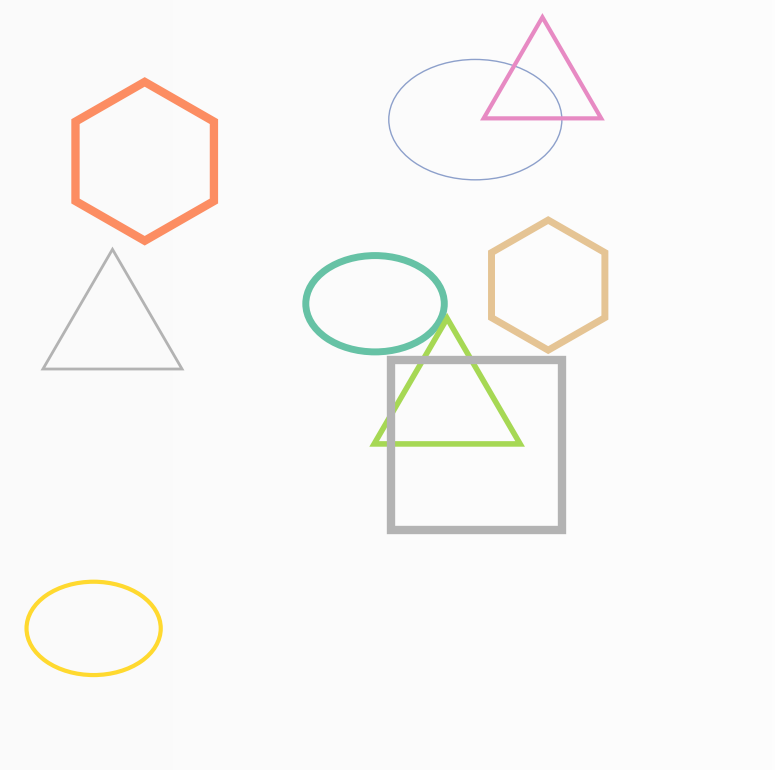[{"shape": "oval", "thickness": 2.5, "radius": 0.45, "center": [0.484, 0.606]}, {"shape": "hexagon", "thickness": 3, "radius": 0.52, "center": [0.187, 0.79]}, {"shape": "oval", "thickness": 0.5, "radius": 0.56, "center": [0.613, 0.845]}, {"shape": "triangle", "thickness": 1.5, "radius": 0.44, "center": [0.7, 0.89]}, {"shape": "triangle", "thickness": 2, "radius": 0.54, "center": [0.577, 0.478]}, {"shape": "oval", "thickness": 1.5, "radius": 0.43, "center": [0.121, 0.184]}, {"shape": "hexagon", "thickness": 2.5, "radius": 0.42, "center": [0.707, 0.63]}, {"shape": "square", "thickness": 3, "radius": 0.55, "center": [0.615, 0.423]}, {"shape": "triangle", "thickness": 1, "radius": 0.52, "center": [0.145, 0.573]}]